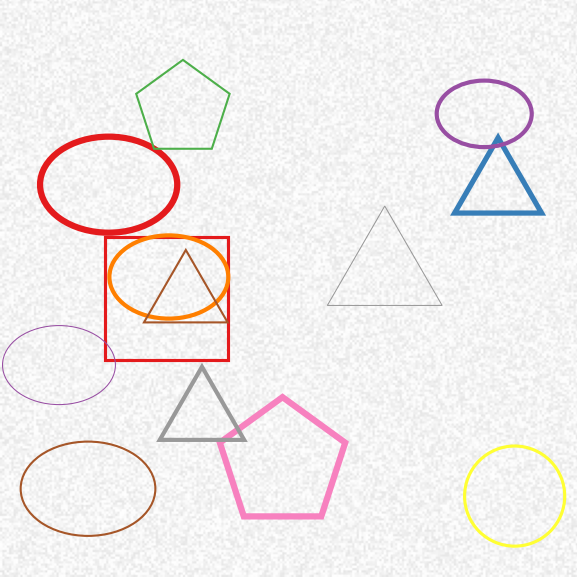[{"shape": "oval", "thickness": 3, "radius": 0.59, "center": [0.188, 0.679]}, {"shape": "square", "thickness": 1.5, "radius": 0.54, "center": [0.288, 0.482]}, {"shape": "triangle", "thickness": 2.5, "radius": 0.43, "center": [0.863, 0.674]}, {"shape": "pentagon", "thickness": 1, "radius": 0.43, "center": [0.317, 0.81]}, {"shape": "oval", "thickness": 2, "radius": 0.41, "center": [0.838, 0.802]}, {"shape": "oval", "thickness": 0.5, "radius": 0.49, "center": [0.102, 0.367]}, {"shape": "oval", "thickness": 2, "radius": 0.51, "center": [0.292, 0.519]}, {"shape": "circle", "thickness": 1.5, "radius": 0.43, "center": [0.891, 0.14]}, {"shape": "triangle", "thickness": 1, "radius": 0.42, "center": [0.322, 0.483]}, {"shape": "oval", "thickness": 1, "radius": 0.58, "center": [0.152, 0.153]}, {"shape": "pentagon", "thickness": 3, "radius": 0.57, "center": [0.489, 0.197]}, {"shape": "triangle", "thickness": 2, "radius": 0.42, "center": [0.35, 0.28]}, {"shape": "triangle", "thickness": 0.5, "radius": 0.57, "center": [0.666, 0.528]}]